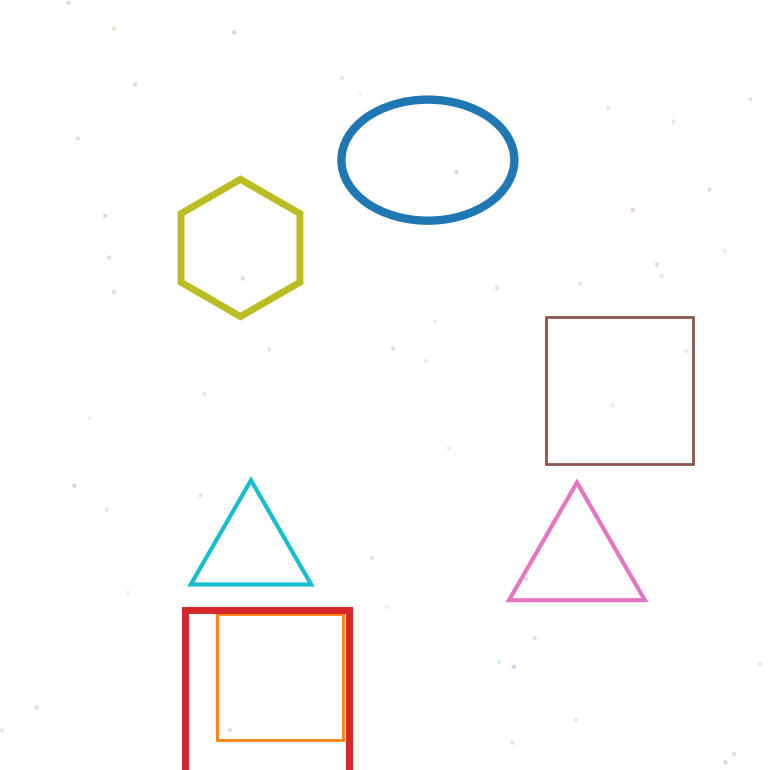[{"shape": "oval", "thickness": 3, "radius": 0.56, "center": [0.556, 0.792]}, {"shape": "square", "thickness": 1, "radius": 0.41, "center": [0.364, 0.12]}, {"shape": "square", "thickness": 2.5, "radius": 0.53, "center": [0.347, 0.1]}, {"shape": "square", "thickness": 1, "radius": 0.48, "center": [0.804, 0.492]}, {"shape": "triangle", "thickness": 1.5, "radius": 0.51, "center": [0.749, 0.271]}, {"shape": "hexagon", "thickness": 2.5, "radius": 0.45, "center": [0.312, 0.678]}, {"shape": "triangle", "thickness": 1.5, "radius": 0.45, "center": [0.326, 0.286]}]